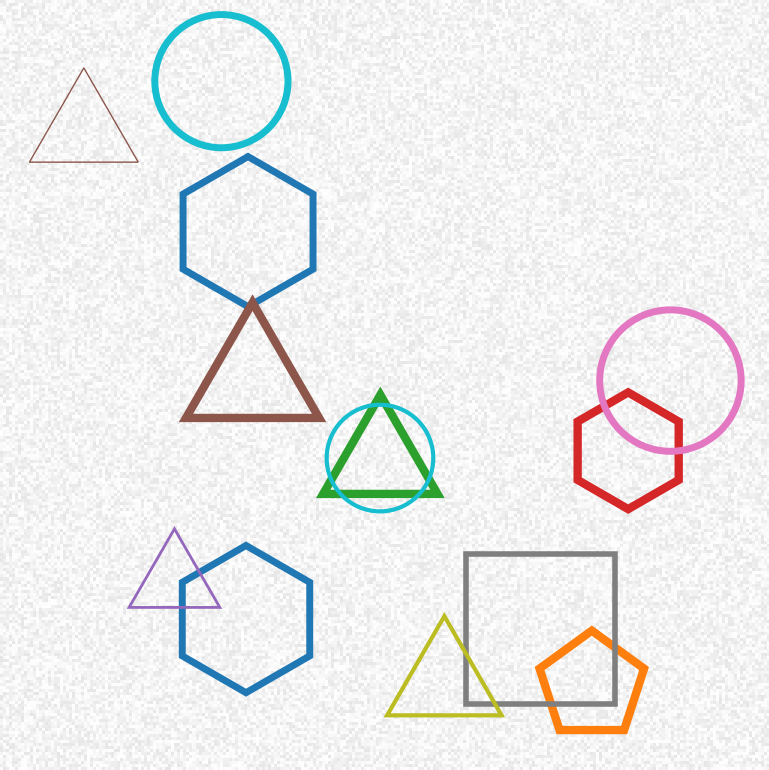[{"shape": "hexagon", "thickness": 2.5, "radius": 0.48, "center": [0.319, 0.196]}, {"shape": "hexagon", "thickness": 2.5, "radius": 0.49, "center": [0.322, 0.699]}, {"shape": "pentagon", "thickness": 3, "radius": 0.36, "center": [0.769, 0.11]}, {"shape": "triangle", "thickness": 3, "radius": 0.43, "center": [0.494, 0.401]}, {"shape": "hexagon", "thickness": 3, "radius": 0.38, "center": [0.816, 0.415]}, {"shape": "triangle", "thickness": 1, "radius": 0.34, "center": [0.227, 0.245]}, {"shape": "triangle", "thickness": 3, "radius": 0.5, "center": [0.328, 0.507]}, {"shape": "triangle", "thickness": 0.5, "radius": 0.41, "center": [0.109, 0.83]}, {"shape": "circle", "thickness": 2.5, "radius": 0.46, "center": [0.871, 0.506]}, {"shape": "square", "thickness": 2, "radius": 0.48, "center": [0.702, 0.183]}, {"shape": "triangle", "thickness": 1.5, "radius": 0.43, "center": [0.577, 0.114]}, {"shape": "circle", "thickness": 2.5, "radius": 0.43, "center": [0.288, 0.895]}, {"shape": "circle", "thickness": 1.5, "radius": 0.35, "center": [0.493, 0.405]}]